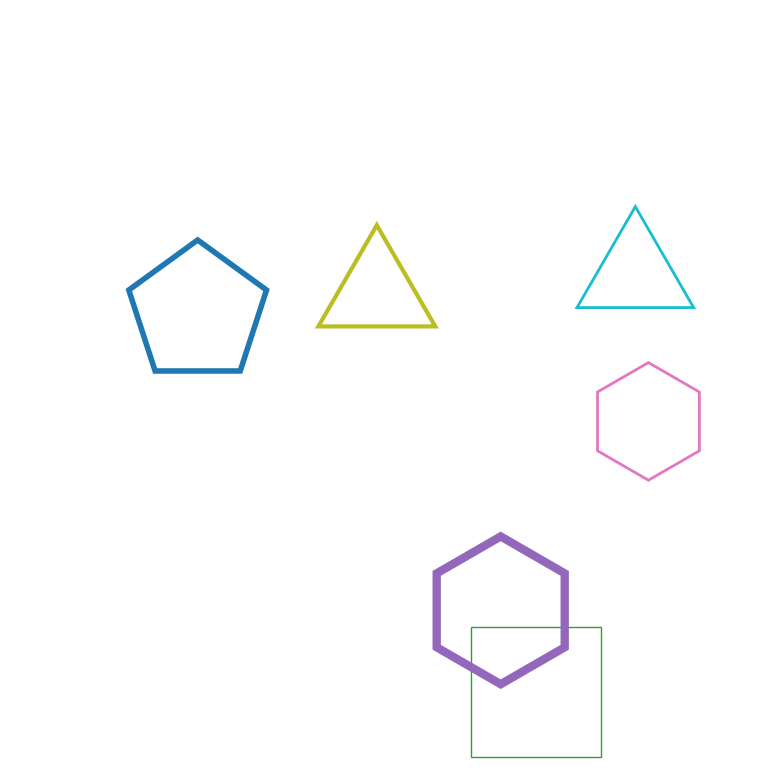[{"shape": "pentagon", "thickness": 2, "radius": 0.47, "center": [0.257, 0.594]}, {"shape": "square", "thickness": 0.5, "radius": 0.42, "center": [0.696, 0.101]}, {"shape": "hexagon", "thickness": 3, "radius": 0.48, "center": [0.65, 0.207]}, {"shape": "hexagon", "thickness": 1, "radius": 0.38, "center": [0.842, 0.453]}, {"shape": "triangle", "thickness": 1.5, "radius": 0.44, "center": [0.489, 0.62]}, {"shape": "triangle", "thickness": 1, "radius": 0.44, "center": [0.825, 0.644]}]